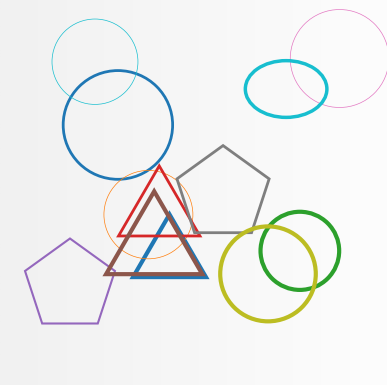[{"shape": "triangle", "thickness": 3, "radius": 0.54, "center": [0.437, 0.335]}, {"shape": "circle", "thickness": 2, "radius": 0.71, "center": [0.304, 0.675]}, {"shape": "circle", "thickness": 0.5, "radius": 0.57, "center": [0.383, 0.443]}, {"shape": "circle", "thickness": 3, "radius": 0.51, "center": [0.774, 0.348]}, {"shape": "triangle", "thickness": 2, "radius": 0.61, "center": [0.411, 0.448]}, {"shape": "pentagon", "thickness": 1.5, "radius": 0.61, "center": [0.181, 0.258]}, {"shape": "triangle", "thickness": 3, "radius": 0.72, "center": [0.398, 0.36]}, {"shape": "circle", "thickness": 0.5, "radius": 0.64, "center": [0.876, 0.848]}, {"shape": "pentagon", "thickness": 2, "radius": 0.63, "center": [0.576, 0.497]}, {"shape": "circle", "thickness": 3, "radius": 0.62, "center": [0.692, 0.289]}, {"shape": "oval", "thickness": 2.5, "radius": 0.53, "center": [0.738, 0.769]}, {"shape": "circle", "thickness": 0.5, "radius": 0.55, "center": [0.245, 0.84]}]